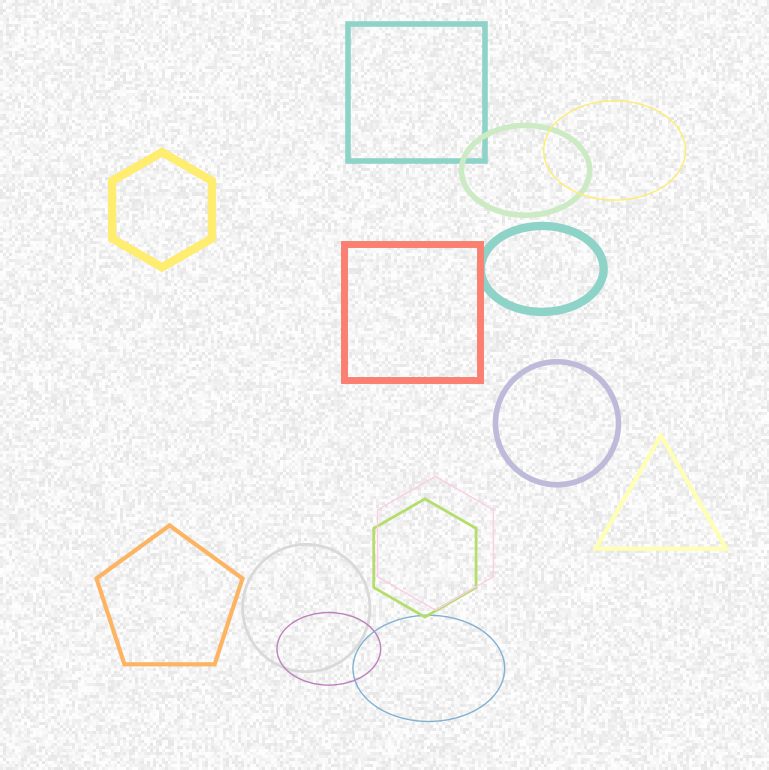[{"shape": "square", "thickness": 2, "radius": 0.45, "center": [0.541, 0.88]}, {"shape": "oval", "thickness": 3, "radius": 0.4, "center": [0.704, 0.651]}, {"shape": "triangle", "thickness": 1.5, "radius": 0.49, "center": [0.858, 0.336]}, {"shape": "circle", "thickness": 2, "radius": 0.4, "center": [0.723, 0.45]}, {"shape": "square", "thickness": 2.5, "radius": 0.44, "center": [0.536, 0.595]}, {"shape": "oval", "thickness": 0.5, "radius": 0.49, "center": [0.557, 0.132]}, {"shape": "pentagon", "thickness": 1.5, "radius": 0.5, "center": [0.22, 0.218]}, {"shape": "hexagon", "thickness": 1, "radius": 0.38, "center": [0.552, 0.275]}, {"shape": "hexagon", "thickness": 0.5, "radius": 0.43, "center": [0.566, 0.294]}, {"shape": "circle", "thickness": 1, "radius": 0.41, "center": [0.398, 0.21]}, {"shape": "oval", "thickness": 0.5, "radius": 0.34, "center": [0.427, 0.157]}, {"shape": "oval", "thickness": 2, "radius": 0.42, "center": [0.683, 0.779]}, {"shape": "hexagon", "thickness": 3, "radius": 0.37, "center": [0.21, 0.728]}, {"shape": "oval", "thickness": 0.5, "radius": 0.46, "center": [0.798, 0.805]}]